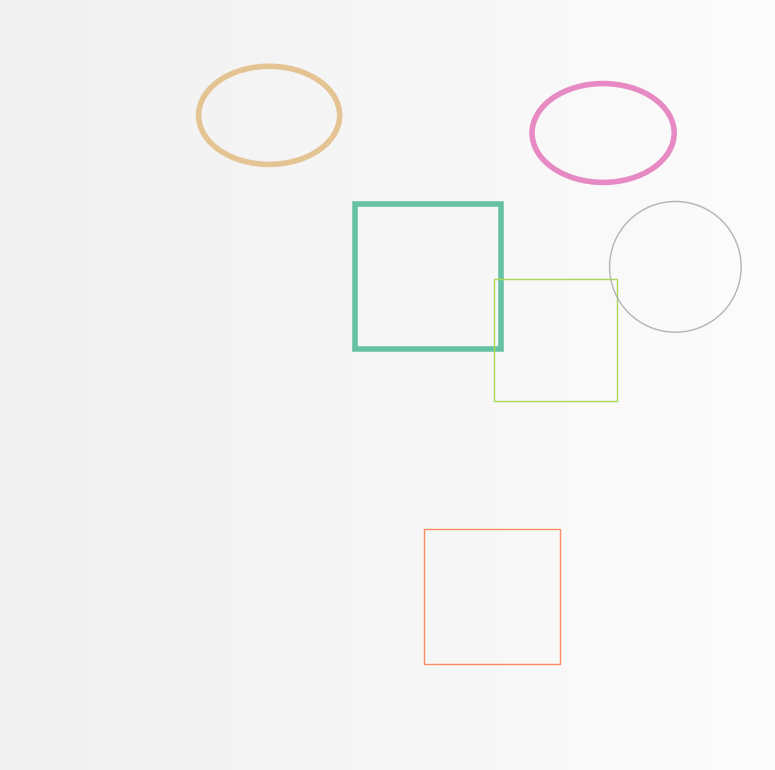[{"shape": "square", "thickness": 2, "radius": 0.47, "center": [0.552, 0.641]}, {"shape": "square", "thickness": 0.5, "radius": 0.44, "center": [0.635, 0.226]}, {"shape": "oval", "thickness": 2, "radius": 0.46, "center": [0.778, 0.827]}, {"shape": "square", "thickness": 0.5, "radius": 0.39, "center": [0.717, 0.558]}, {"shape": "oval", "thickness": 2, "radius": 0.46, "center": [0.347, 0.85]}, {"shape": "circle", "thickness": 0.5, "radius": 0.42, "center": [0.871, 0.653]}]